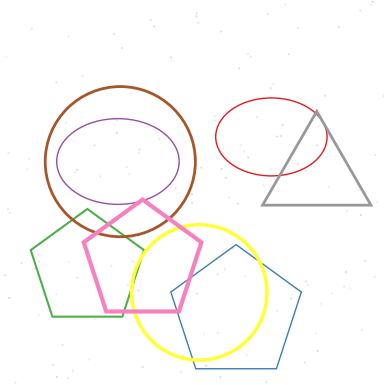[{"shape": "oval", "thickness": 1, "radius": 0.72, "center": [0.705, 0.644]}, {"shape": "pentagon", "thickness": 1, "radius": 0.89, "center": [0.613, 0.186]}, {"shape": "pentagon", "thickness": 1.5, "radius": 0.77, "center": [0.227, 0.303]}, {"shape": "oval", "thickness": 1, "radius": 0.8, "center": [0.306, 0.58]}, {"shape": "circle", "thickness": 2.5, "radius": 0.88, "center": [0.518, 0.24]}, {"shape": "circle", "thickness": 2, "radius": 0.98, "center": [0.312, 0.58]}, {"shape": "pentagon", "thickness": 3, "radius": 0.8, "center": [0.37, 0.321]}, {"shape": "triangle", "thickness": 2, "radius": 0.81, "center": [0.823, 0.548]}]